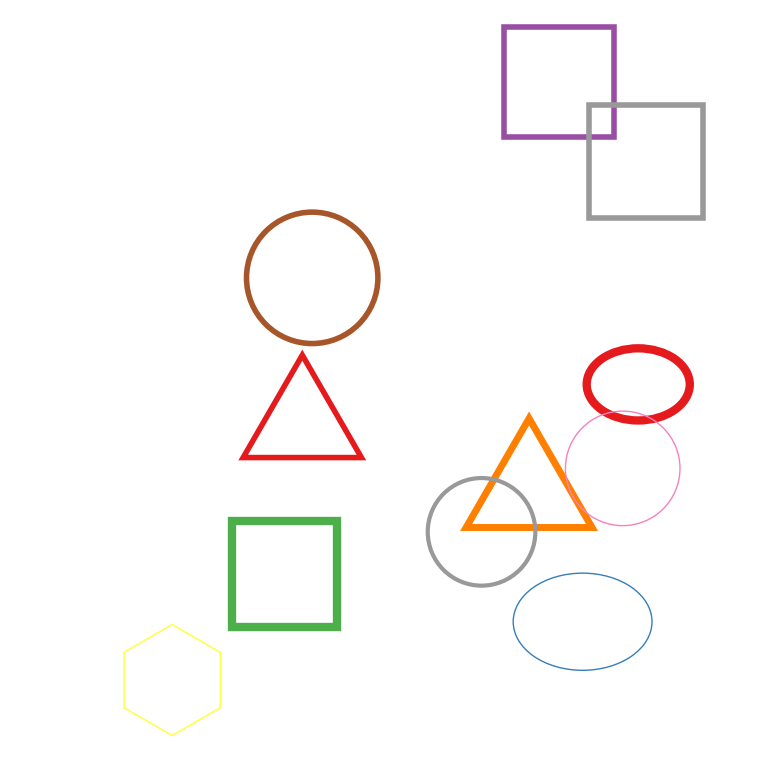[{"shape": "triangle", "thickness": 2, "radius": 0.44, "center": [0.393, 0.45]}, {"shape": "oval", "thickness": 3, "radius": 0.33, "center": [0.829, 0.501]}, {"shape": "oval", "thickness": 0.5, "radius": 0.45, "center": [0.757, 0.193]}, {"shape": "square", "thickness": 3, "radius": 0.34, "center": [0.369, 0.254]}, {"shape": "square", "thickness": 2, "radius": 0.36, "center": [0.726, 0.893]}, {"shape": "triangle", "thickness": 2.5, "radius": 0.47, "center": [0.687, 0.362]}, {"shape": "hexagon", "thickness": 0.5, "radius": 0.36, "center": [0.224, 0.117]}, {"shape": "circle", "thickness": 2, "radius": 0.43, "center": [0.405, 0.639]}, {"shape": "circle", "thickness": 0.5, "radius": 0.37, "center": [0.809, 0.392]}, {"shape": "circle", "thickness": 1.5, "radius": 0.35, "center": [0.625, 0.309]}, {"shape": "square", "thickness": 2, "radius": 0.37, "center": [0.839, 0.79]}]